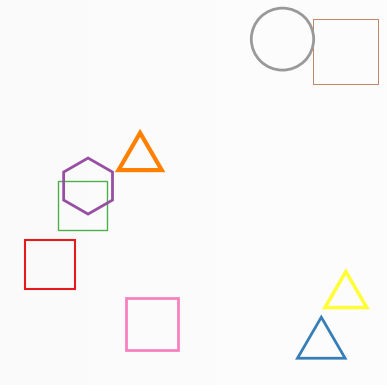[{"shape": "square", "thickness": 1.5, "radius": 0.32, "center": [0.128, 0.314]}, {"shape": "triangle", "thickness": 2, "radius": 0.36, "center": [0.829, 0.105]}, {"shape": "square", "thickness": 1, "radius": 0.32, "center": [0.213, 0.467]}, {"shape": "hexagon", "thickness": 2, "radius": 0.36, "center": [0.227, 0.517]}, {"shape": "triangle", "thickness": 3, "radius": 0.32, "center": [0.362, 0.59]}, {"shape": "triangle", "thickness": 2.5, "radius": 0.31, "center": [0.893, 0.232]}, {"shape": "square", "thickness": 0.5, "radius": 0.42, "center": [0.892, 0.866]}, {"shape": "square", "thickness": 2, "radius": 0.33, "center": [0.393, 0.158]}, {"shape": "circle", "thickness": 2, "radius": 0.4, "center": [0.729, 0.898]}]